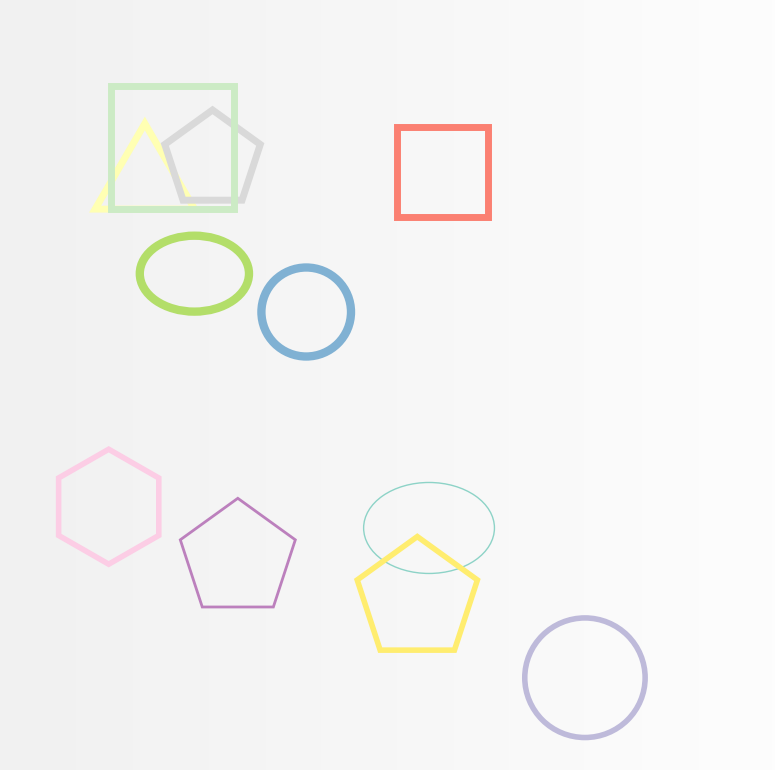[{"shape": "oval", "thickness": 0.5, "radius": 0.42, "center": [0.554, 0.314]}, {"shape": "triangle", "thickness": 2.5, "radius": 0.37, "center": [0.187, 0.765]}, {"shape": "circle", "thickness": 2, "radius": 0.39, "center": [0.755, 0.12]}, {"shape": "square", "thickness": 2.5, "radius": 0.29, "center": [0.571, 0.777]}, {"shape": "circle", "thickness": 3, "radius": 0.29, "center": [0.395, 0.595]}, {"shape": "oval", "thickness": 3, "radius": 0.35, "center": [0.251, 0.645]}, {"shape": "hexagon", "thickness": 2, "radius": 0.37, "center": [0.14, 0.342]}, {"shape": "pentagon", "thickness": 2.5, "radius": 0.32, "center": [0.274, 0.792]}, {"shape": "pentagon", "thickness": 1, "radius": 0.39, "center": [0.307, 0.275]}, {"shape": "square", "thickness": 2.5, "radius": 0.4, "center": [0.222, 0.808]}, {"shape": "pentagon", "thickness": 2, "radius": 0.41, "center": [0.538, 0.222]}]